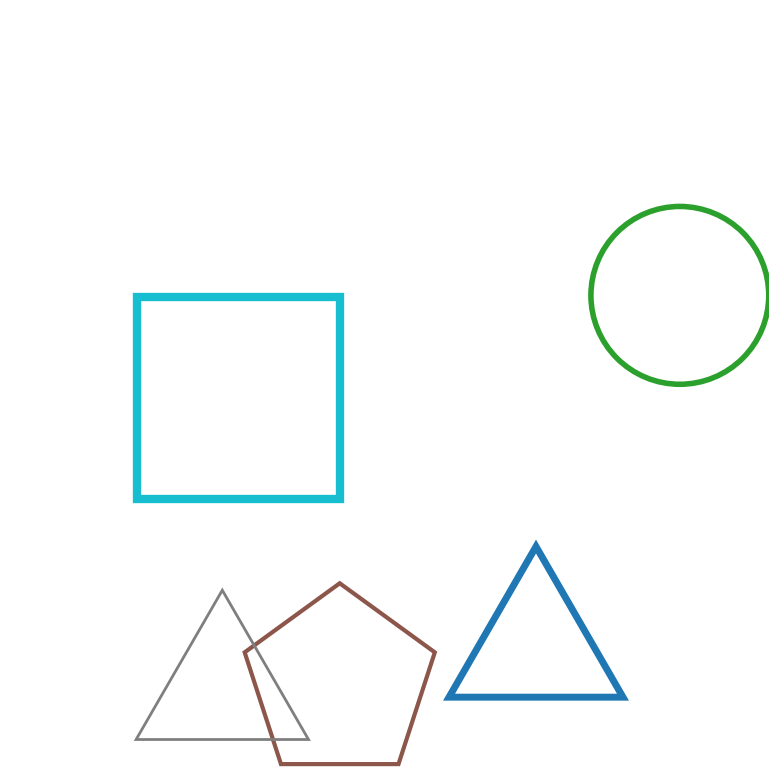[{"shape": "triangle", "thickness": 2.5, "radius": 0.65, "center": [0.696, 0.16]}, {"shape": "circle", "thickness": 2, "radius": 0.58, "center": [0.883, 0.616]}, {"shape": "pentagon", "thickness": 1.5, "radius": 0.65, "center": [0.441, 0.113]}, {"shape": "triangle", "thickness": 1, "radius": 0.65, "center": [0.289, 0.104]}, {"shape": "square", "thickness": 3, "radius": 0.66, "center": [0.31, 0.483]}]